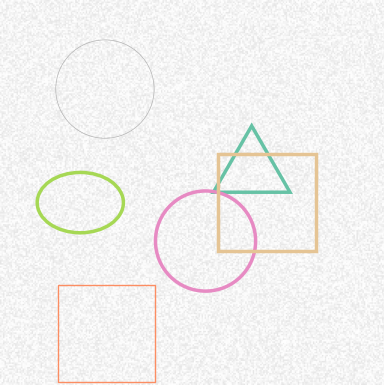[{"shape": "triangle", "thickness": 2.5, "radius": 0.57, "center": [0.654, 0.558]}, {"shape": "square", "thickness": 1, "radius": 0.63, "center": [0.276, 0.135]}, {"shape": "circle", "thickness": 2.5, "radius": 0.65, "center": [0.534, 0.374]}, {"shape": "oval", "thickness": 2.5, "radius": 0.56, "center": [0.209, 0.474]}, {"shape": "square", "thickness": 2.5, "radius": 0.63, "center": [0.694, 0.474]}, {"shape": "circle", "thickness": 0.5, "radius": 0.64, "center": [0.273, 0.769]}]